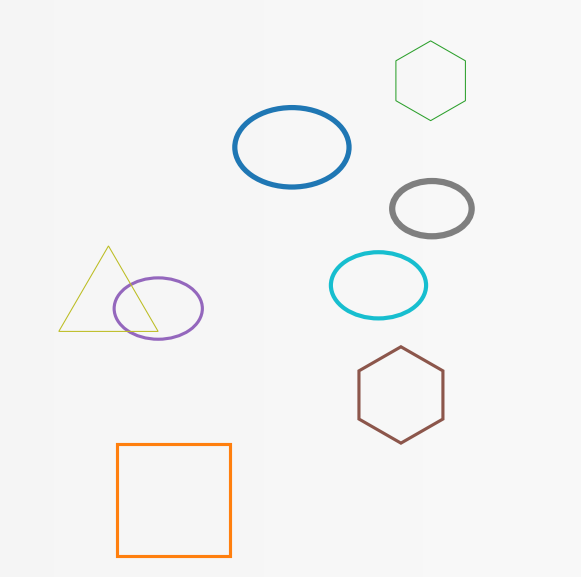[{"shape": "oval", "thickness": 2.5, "radius": 0.49, "center": [0.502, 0.744]}, {"shape": "square", "thickness": 1.5, "radius": 0.49, "center": [0.299, 0.133]}, {"shape": "hexagon", "thickness": 0.5, "radius": 0.35, "center": [0.741, 0.859]}, {"shape": "oval", "thickness": 1.5, "radius": 0.38, "center": [0.272, 0.465]}, {"shape": "hexagon", "thickness": 1.5, "radius": 0.42, "center": [0.69, 0.315]}, {"shape": "oval", "thickness": 3, "radius": 0.34, "center": [0.743, 0.638]}, {"shape": "triangle", "thickness": 0.5, "radius": 0.49, "center": [0.187, 0.475]}, {"shape": "oval", "thickness": 2, "radius": 0.41, "center": [0.651, 0.505]}]